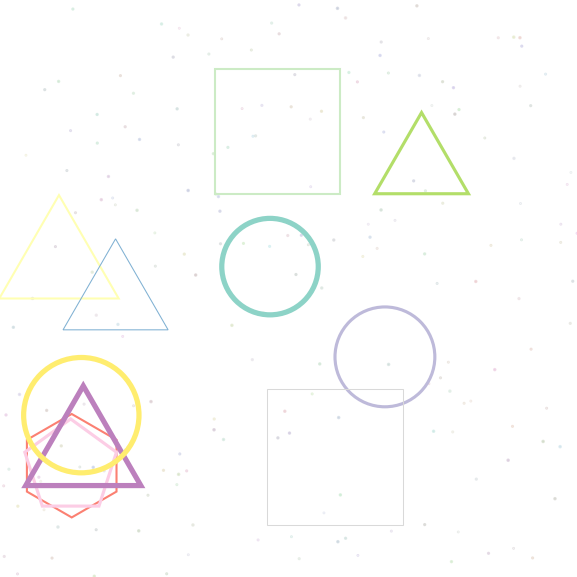[{"shape": "circle", "thickness": 2.5, "radius": 0.42, "center": [0.468, 0.537]}, {"shape": "triangle", "thickness": 1, "radius": 0.6, "center": [0.102, 0.542]}, {"shape": "circle", "thickness": 1.5, "radius": 0.43, "center": [0.667, 0.381]}, {"shape": "hexagon", "thickness": 1, "radius": 0.45, "center": [0.124, 0.193]}, {"shape": "triangle", "thickness": 0.5, "radius": 0.53, "center": [0.2, 0.481]}, {"shape": "triangle", "thickness": 1.5, "radius": 0.47, "center": [0.73, 0.711]}, {"shape": "pentagon", "thickness": 1.5, "radius": 0.42, "center": [0.122, 0.19]}, {"shape": "square", "thickness": 0.5, "radius": 0.59, "center": [0.58, 0.208]}, {"shape": "triangle", "thickness": 2.5, "radius": 0.58, "center": [0.144, 0.216]}, {"shape": "square", "thickness": 1, "radius": 0.54, "center": [0.481, 0.771]}, {"shape": "circle", "thickness": 2.5, "radius": 0.5, "center": [0.141, 0.28]}]